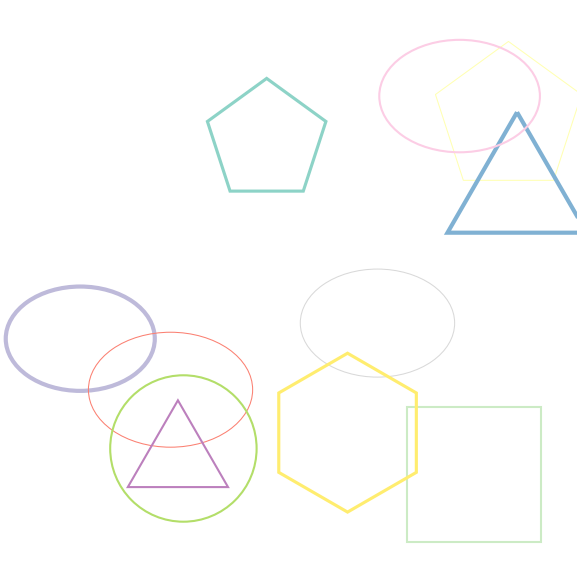[{"shape": "pentagon", "thickness": 1.5, "radius": 0.54, "center": [0.462, 0.755]}, {"shape": "pentagon", "thickness": 0.5, "radius": 0.66, "center": [0.88, 0.794]}, {"shape": "oval", "thickness": 2, "radius": 0.65, "center": [0.139, 0.413]}, {"shape": "oval", "thickness": 0.5, "radius": 0.71, "center": [0.295, 0.324]}, {"shape": "triangle", "thickness": 2, "radius": 0.7, "center": [0.895, 0.666]}, {"shape": "circle", "thickness": 1, "radius": 0.63, "center": [0.318, 0.223]}, {"shape": "oval", "thickness": 1, "radius": 0.7, "center": [0.796, 0.833]}, {"shape": "oval", "thickness": 0.5, "radius": 0.67, "center": [0.654, 0.44]}, {"shape": "triangle", "thickness": 1, "radius": 0.5, "center": [0.308, 0.206]}, {"shape": "square", "thickness": 1, "radius": 0.58, "center": [0.821, 0.178]}, {"shape": "hexagon", "thickness": 1.5, "radius": 0.69, "center": [0.602, 0.25]}]